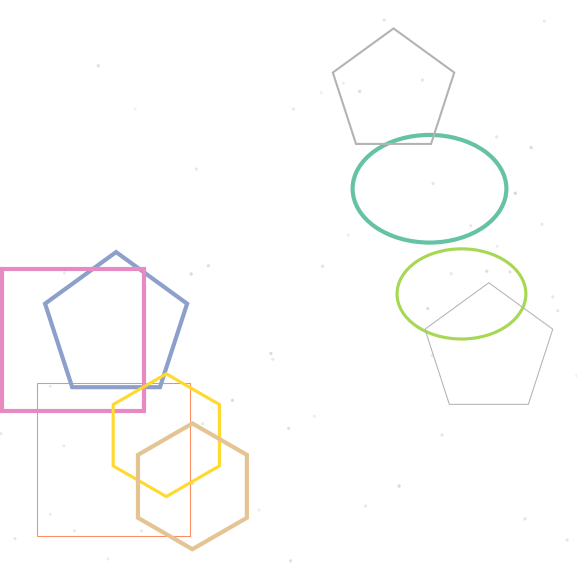[{"shape": "oval", "thickness": 2, "radius": 0.67, "center": [0.744, 0.672]}, {"shape": "square", "thickness": 0.5, "radius": 0.66, "center": [0.196, 0.204]}, {"shape": "pentagon", "thickness": 2, "radius": 0.65, "center": [0.201, 0.433]}, {"shape": "square", "thickness": 2, "radius": 0.61, "center": [0.126, 0.41]}, {"shape": "oval", "thickness": 1.5, "radius": 0.56, "center": [0.799, 0.49]}, {"shape": "hexagon", "thickness": 1.5, "radius": 0.53, "center": [0.288, 0.246]}, {"shape": "hexagon", "thickness": 2, "radius": 0.54, "center": [0.333, 0.157]}, {"shape": "pentagon", "thickness": 1, "radius": 0.55, "center": [0.681, 0.839]}, {"shape": "pentagon", "thickness": 0.5, "radius": 0.58, "center": [0.846, 0.393]}]